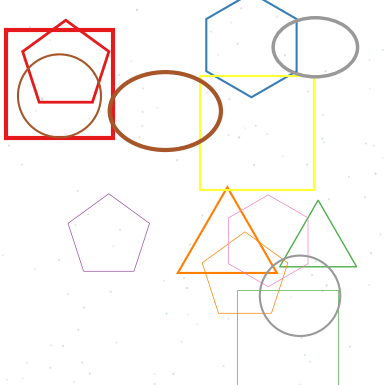[{"shape": "pentagon", "thickness": 2, "radius": 0.59, "center": [0.171, 0.83]}, {"shape": "square", "thickness": 3, "radius": 0.7, "center": [0.155, 0.781]}, {"shape": "hexagon", "thickness": 1.5, "radius": 0.68, "center": [0.653, 0.883]}, {"shape": "triangle", "thickness": 1, "radius": 0.58, "center": [0.826, 0.365]}, {"shape": "square", "thickness": 0.5, "radius": 0.65, "center": [0.746, 0.116]}, {"shape": "pentagon", "thickness": 0.5, "radius": 0.56, "center": [0.283, 0.385]}, {"shape": "pentagon", "thickness": 0.5, "radius": 0.58, "center": [0.636, 0.281]}, {"shape": "triangle", "thickness": 1.5, "radius": 0.74, "center": [0.59, 0.365]}, {"shape": "square", "thickness": 1.5, "radius": 0.74, "center": [0.668, 0.655]}, {"shape": "oval", "thickness": 3, "radius": 0.72, "center": [0.429, 0.712]}, {"shape": "circle", "thickness": 1.5, "radius": 0.54, "center": [0.154, 0.751]}, {"shape": "hexagon", "thickness": 0.5, "radius": 0.6, "center": [0.697, 0.375]}, {"shape": "oval", "thickness": 2.5, "radius": 0.55, "center": [0.819, 0.877]}, {"shape": "circle", "thickness": 1.5, "radius": 0.52, "center": [0.779, 0.232]}]